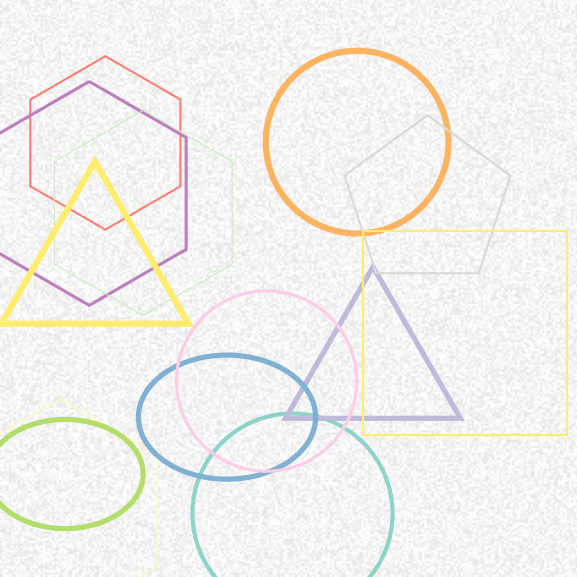[{"shape": "circle", "thickness": 2, "radius": 0.87, "center": [0.507, 0.11]}, {"shape": "hexagon", "thickness": 0.5, "radius": 0.97, "center": [0.104, 0.115]}, {"shape": "triangle", "thickness": 2.5, "radius": 0.87, "center": [0.646, 0.362]}, {"shape": "hexagon", "thickness": 1, "radius": 0.75, "center": [0.182, 0.752]}, {"shape": "oval", "thickness": 2.5, "radius": 0.77, "center": [0.393, 0.277]}, {"shape": "circle", "thickness": 3, "radius": 0.79, "center": [0.618, 0.753]}, {"shape": "oval", "thickness": 2.5, "radius": 0.68, "center": [0.113, 0.178]}, {"shape": "circle", "thickness": 1.5, "radius": 0.78, "center": [0.462, 0.339]}, {"shape": "pentagon", "thickness": 1, "radius": 0.76, "center": [0.74, 0.648]}, {"shape": "hexagon", "thickness": 1.5, "radius": 0.97, "center": [0.154, 0.664]}, {"shape": "hexagon", "thickness": 0.5, "radius": 0.89, "center": [0.248, 0.631]}, {"shape": "triangle", "thickness": 3, "radius": 0.94, "center": [0.164, 0.532]}, {"shape": "square", "thickness": 1, "radius": 0.88, "center": [0.806, 0.422]}]